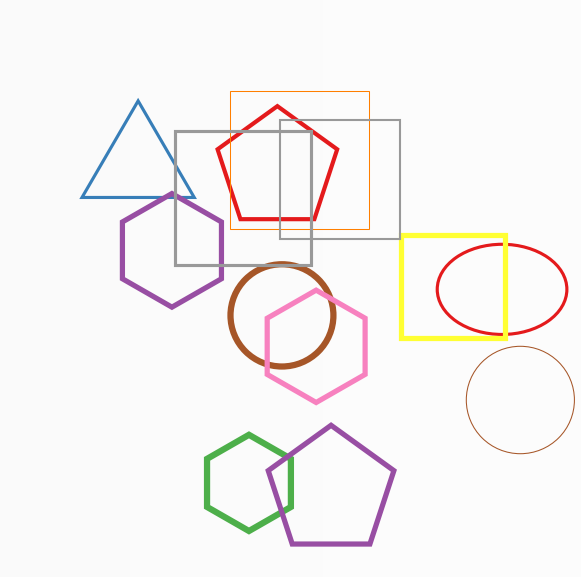[{"shape": "pentagon", "thickness": 2, "radius": 0.54, "center": [0.477, 0.707]}, {"shape": "oval", "thickness": 1.5, "radius": 0.56, "center": [0.864, 0.498]}, {"shape": "triangle", "thickness": 1.5, "radius": 0.56, "center": [0.238, 0.713]}, {"shape": "hexagon", "thickness": 3, "radius": 0.42, "center": [0.428, 0.163]}, {"shape": "hexagon", "thickness": 2.5, "radius": 0.49, "center": [0.296, 0.566]}, {"shape": "pentagon", "thickness": 2.5, "radius": 0.57, "center": [0.57, 0.149]}, {"shape": "square", "thickness": 0.5, "radius": 0.6, "center": [0.515, 0.722]}, {"shape": "square", "thickness": 2.5, "radius": 0.44, "center": [0.779, 0.503]}, {"shape": "circle", "thickness": 3, "radius": 0.44, "center": [0.485, 0.453]}, {"shape": "circle", "thickness": 0.5, "radius": 0.47, "center": [0.895, 0.306]}, {"shape": "hexagon", "thickness": 2.5, "radius": 0.49, "center": [0.544, 0.399]}, {"shape": "square", "thickness": 1.5, "radius": 0.58, "center": [0.418, 0.656]}, {"shape": "square", "thickness": 1, "radius": 0.52, "center": [0.585, 0.689]}]